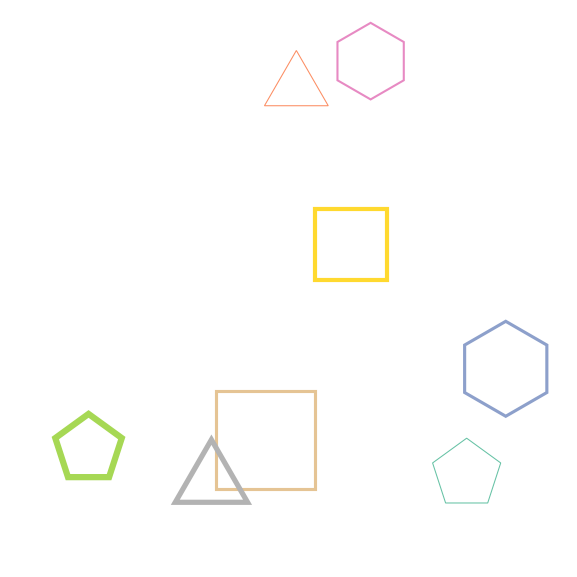[{"shape": "pentagon", "thickness": 0.5, "radius": 0.31, "center": [0.808, 0.178]}, {"shape": "triangle", "thickness": 0.5, "radius": 0.32, "center": [0.513, 0.848]}, {"shape": "hexagon", "thickness": 1.5, "radius": 0.41, "center": [0.876, 0.361]}, {"shape": "hexagon", "thickness": 1, "radius": 0.33, "center": [0.642, 0.893]}, {"shape": "pentagon", "thickness": 3, "radius": 0.3, "center": [0.153, 0.222]}, {"shape": "square", "thickness": 2, "radius": 0.31, "center": [0.608, 0.576]}, {"shape": "square", "thickness": 1.5, "radius": 0.43, "center": [0.46, 0.237]}, {"shape": "triangle", "thickness": 2.5, "radius": 0.36, "center": [0.366, 0.165]}]